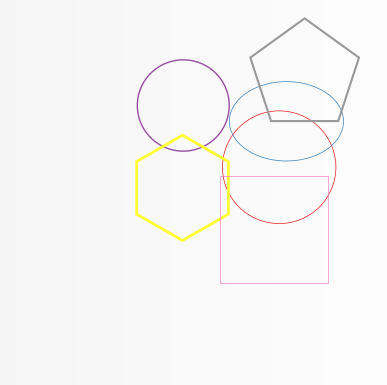[{"shape": "circle", "thickness": 0.5, "radius": 0.73, "center": [0.72, 0.566]}, {"shape": "oval", "thickness": 0.5, "radius": 0.74, "center": [0.739, 0.685]}, {"shape": "circle", "thickness": 1, "radius": 0.59, "center": [0.473, 0.726]}, {"shape": "hexagon", "thickness": 2, "radius": 0.68, "center": [0.471, 0.512]}, {"shape": "square", "thickness": 0.5, "radius": 0.69, "center": [0.707, 0.404]}, {"shape": "pentagon", "thickness": 1.5, "radius": 0.74, "center": [0.786, 0.805]}]